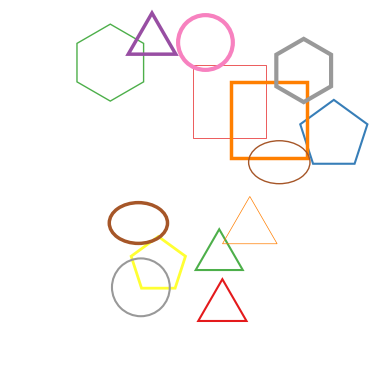[{"shape": "triangle", "thickness": 1.5, "radius": 0.36, "center": [0.578, 0.202]}, {"shape": "square", "thickness": 0.5, "radius": 0.48, "center": [0.596, 0.736]}, {"shape": "pentagon", "thickness": 1.5, "radius": 0.46, "center": [0.867, 0.649]}, {"shape": "triangle", "thickness": 1.5, "radius": 0.35, "center": [0.569, 0.334]}, {"shape": "hexagon", "thickness": 1, "radius": 0.5, "center": [0.286, 0.837]}, {"shape": "triangle", "thickness": 2.5, "radius": 0.36, "center": [0.395, 0.895]}, {"shape": "triangle", "thickness": 0.5, "radius": 0.41, "center": [0.649, 0.408]}, {"shape": "square", "thickness": 2.5, "radius": 0.5, "center": [0.698, 0.688]}, {"shape": "pentagon", "thickness": 2, "radius": 0.37, "center": [0.411, 0.311]}, {"shape": "oval", "thickness": 2.5, "radius": 0.38, "center": [0.359, 0.421]}, {"shape": "oval", "thickness": 1, "radius": 0.4, "center": [0.725, 0.579]}, {"shape": "circle", "thickness": 3, "radius": 0.36, "center": [0.534, 0.89]}, {"shape": "hexagon", "thickness": 3, "radius": 0.41, "center": [0.789, 0.817]}, {"shape": "circle", "thickness": 1.5, "radius": 0.38, "center": [0.366, 0.254]}]